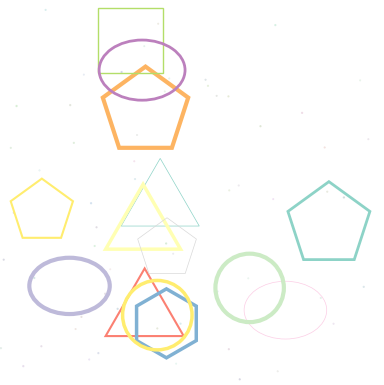[{"shape": "triangle", "thickness": 0.5, "radius": 0.59, "center": [0.416, 0.471]}, {"shape": "pentagon", "thickness": 2, "radius": 0.56, "center": [0.854, 0.416]}, {"shape": "triangle", "thickness": 2.5, "radius": 0.56, "center": [0.372, 0.409]}, {"shape": "oval", "thickness": 3, "radius": 0.52, "center": [0.181, 0.257]}, {"shape": "triangle", "thickness": 1.5, "radius": 0.59, "center": [0.376, 0.186]}, {"shape": "hexagon", "thickness": 2.5, "radius": 0.45, "center": [0.432, 0.16]}, {"shape": "pentagon", "thickness": 3, "radius": 0.58, "center": [0.378, 0.71]}, {"shape": "square", "thickness": 1, "radius": 0.42, "center": [0.339, 0.895]}, {"shape": "oval", "thickness": 0.5, "radius": 0.54, "center": [0.741, 0.194]}, {"shape": "pentagon", "thickness": 0.5, "radius": 0.4, "center": [0.434, 0.354]}, {"shape": "oval", "thickness": 2, "radius": 0.56, "center": [0.369, 0.818]}, {"shape": "circle", "thickness": 3, "radius": 0.44, "center": [0.648, 0.252]}, {"shape": "pentagon", "thickness": 1.5, "radius": 0.42, "center": [0.109, 0.451]}, {"shape": "circle", "thickness": 2.5, "radius": 0.45, "center": [0.409, 0.181]}]